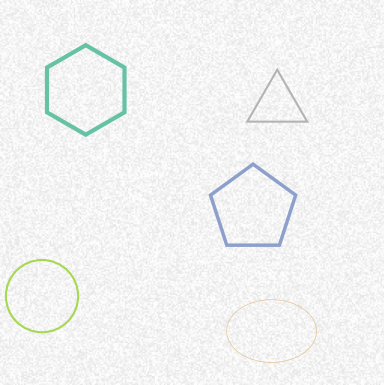[{"shape": "hexagon", "thickness": 3, "radius": 0.58, "center": [0.223, 0.766]}, {"shape": "pentagon", "thickness": 2.5, "radius": 0.58, "center": [0.657, 0.457]}, {"shape": "circle", "thickness": 1.5, "radius": 0.47, "center": [0.109, 0.231]}, {"shape": "oval", "thickness": 0.5, "radius": 0.58, "center": [0.705, 0.14]}, {"shape": "triangle", "thickness": 1.5, "radius": 0.45, "center": [0.72, 0.729]}]